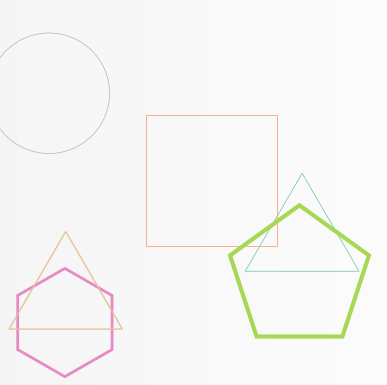[{"shape": "triangle", "thickness": 0.5, "radius": 0.85, "center": [0.78, 0.38]}, {"shape": "square", "thickness": 0.5, "radius": 0.85, "center": [0.545, 0.531]}, {"shape": "hexagon", "thickness": 2, "radius": 0.7, "center": [0.167, 0.162]}, {"shape": "pentagon", "thickness": 3, "radius": 0.94, "center": [0.773, 0.278]}, {"shape": "triangle", "thickness": 1, "radius": 0.84, "center": [0.17, 0.23]}, {"shape": "circle", "thickness": 0.5, "radius": 0.78, "center": [0.126, 0.758]}]